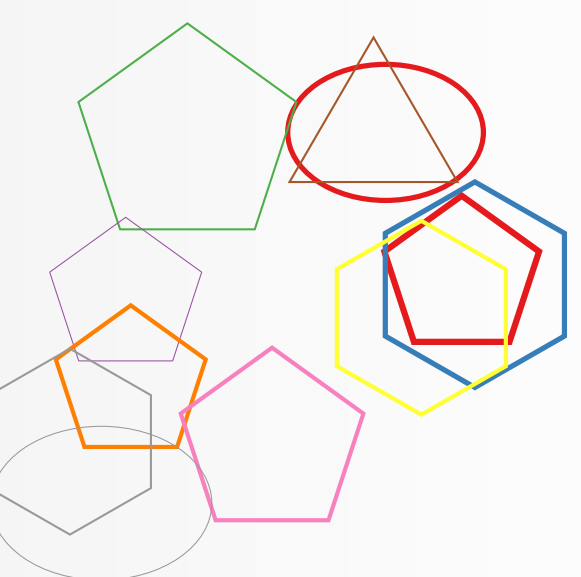[{"shape": "pentagon", "thickness": 3, "radius": 0.7, "center": [0.794, 0.52]}, {"shape": "oval", "thickness": 2.5, "radius": 0.84, "center": [0.663, 0.77]}, {"shape": "hexagon", "thickness": 2.5, "radius": 0.89, "center": [0.817, 0.506]}, {"shape": "pentagon", "thickness": 1, "radius": 0.99, "center": [0.322, 0.762]}, {"shape": "pentagon", "thickness": 0.5, "radius": 0.69, "center": [0.216, 0.485]}, {"shape": "pentagon", "thickness": 2, "radius": 0.68, "center": [0.225, 0.335]}, {"shape": "hexagon", "thickness": 2, "radius": 0.84, "center": [0.725, 0.449]}, {"shape": "triangle", "thickness": 1, "radius": 0.83, "center": [0.643, 0.767]}, {"shape": "pentagon", "thickness": 2, "radius": 0.83, "center": [0.468, 0.232]}, {"shape": "hexagon", "thickness": 1, "radius": 0.8, "center": [0.12, 0.234]}, {"shape": "oval", "thickness": 0.5, "radius": 0.95, "center": [0.174, 0.128]}]